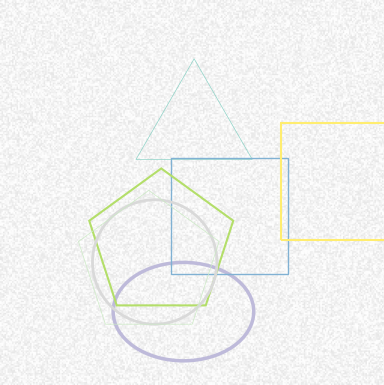[{"shape": "triangle", "thickness": 0.5, "radius": 0.87, "center": [0.504, 0.673]}, {"shape": "oval", "thickness": 2.5, "radius": 0.91, "center": [0.477, 0.191]}, {"shape": "square", "thickness": 1, "radius": 0.76, "center": [0.596, 0.439]}, {"shape": "pentagon", "thickness": 1.5, "radius": 0.98, "center": [0.419, 0.366]}, {"shape": "circle", "thickness": 2, "radius": 0.81, "center": [0.402, 0.319]}, {"shape": "pentagon", "thickness": 0.5, "radius": 0.96, "center": [0.386, 0.313]}, {"shape": "square", "thickness": 1.5, "radius": 0.76, "center": [0.883, 0.528]}]